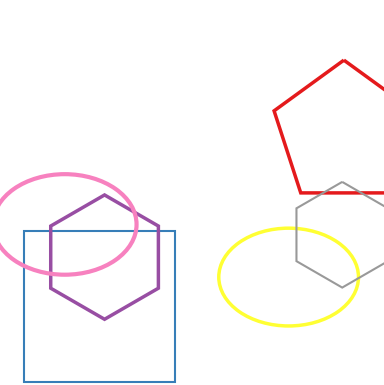[{"shape": "pentagon", "thickness": 2.5, "radius": 0.95, "center": [0.893, 0.653]}, {"shape": "square", "thickness": 1.5, "radius": 0.98, "center": [0.258, 0.204]}, {"shape": "hexagon", "thickness": 2.5, "radius": 0.81, "center": [0.272, 0.332]}, {"shape": "oval", "thickness": 2.5, "radius": 0.91, "center": [0.75, 0.28]}, {"shape": "oval", "thickness": 3, "radius": 0.93, "center": [0.168, 0.417]}, {"shape": "hexagon", "thickness": 1.5, "radius": 0.69, "center": [0.889, 0.39]}]